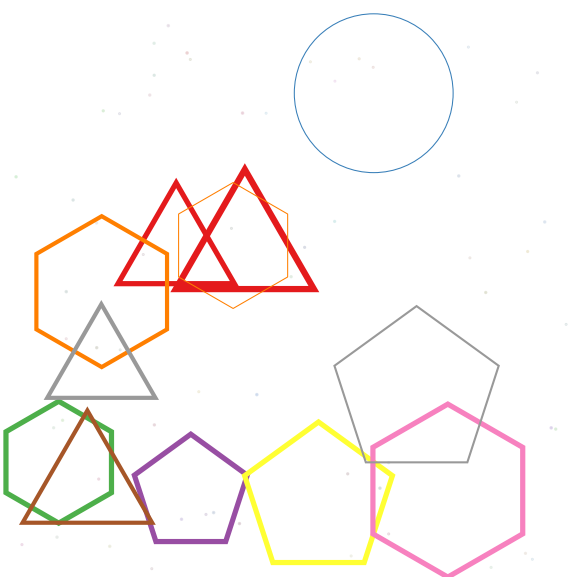[{"shape": "triangle", "thickness": 2.5, "radius": 0.58, "center": [0.305, 0.566]}, {"shape": "triangle", "thickness": 3, "radius": 0.69, "center": [0.424, 0.568]}, {"shape": "circle", "thickness": 0.5, "radius": 0.69, "center": [0.647, 0.838]}, {"shape": "hexagon", "thickness": 2.5, "radius": 0.53, "center": [0.102, 0.199]}, {"shape": "pentagon", "thickness": 2.5, "radius": 0.51, "center": [0.33, 0.145]}, {"shape": "hexagon", "thickness": 0.5, "radius": 0.55, "center": [0.404, 0.574]}, {"shape": "hexagon", "thickness": 2, "radius": 0.65, "center": [0.176, 0.494]}, {"shape": "pentagon", "thickness": 2.5, "radius": 0.67, "center": [0.552, 0.134]}, {"shape": "triangle", "thickness": 2, "radius": 0.65, "center": [0.151, 0.159]}, {"shape": "hexagon", "thickness": 2.5, "radius": 0.75, "center": [0.775, 0.15]}, {"shape": "triangle", "thickness": 2, "radius": 0.54, "center": [0.175, 0.364]}, {"shape": "pentagon", "thickness": 1, "radius": 0.75, "center": [0.721, 0.32]}]